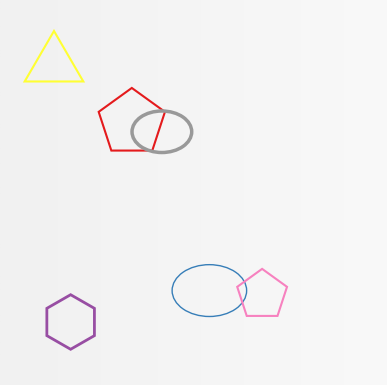[{"shape": "pentagon", "thickness": 1.5, "radius": 0.45, "center": [0.34, 0.682]}, {"shape": "oval", "thickness": 1, "radius": 0.48, "center": [0.54, 0.245]}, {"shape": "hexagon", "thickness": 2, "radius": 0.35, "center": [0.182, 0.164]}, {"shape": "triangle", "thickness": 1.5, "radius": 0.44, "center": [0.139, 0.832]}, {"shape": "pentagon", "thickness": 1.5, "radius": 0.34, "center": [0.676, 0.234]}, {"shape": "oval", "thickness": 2.5, "radius": 0.39, "center": [0.418, 0.658]}]